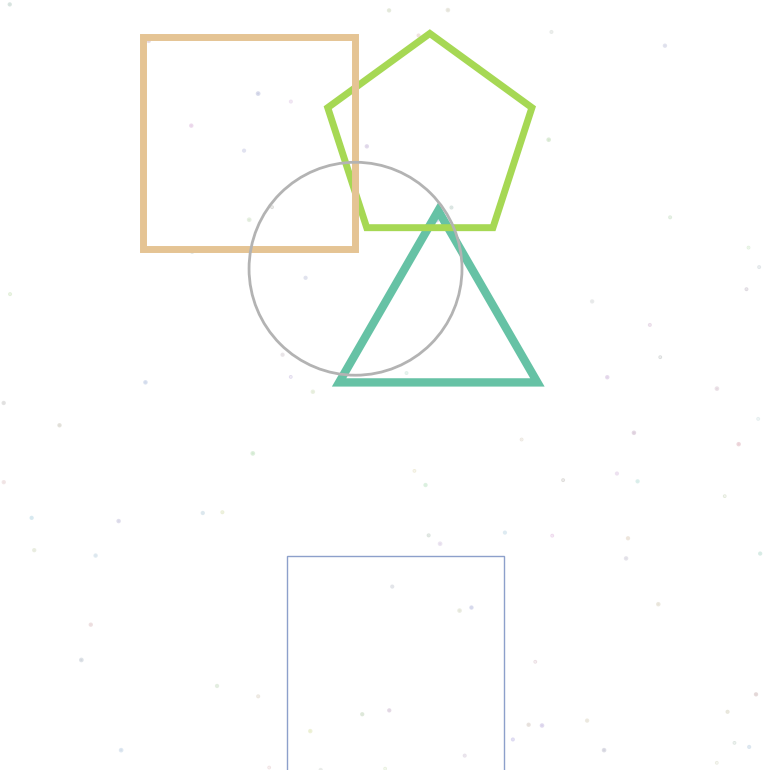[{"shape": "triangle", "thickness": 3, "radius": 0.74, "center": [0.569, 0.578]}, {"shape": "square", "thickness": 0.5, "radius": 0.7, "center": [0.514, 0.138]}, {"shape": "pentagon", "thickness": 2.5, "radius": 0.7, "center": [0.558, 0.817]}, {"shape": "square", "thickness": 2.5, "radius": 0.69, "center": [0.323, 0.814]}, {"shape": "circle", "thickness": 1, "radius": 0.69, "center": [0.462, 0.651]}]